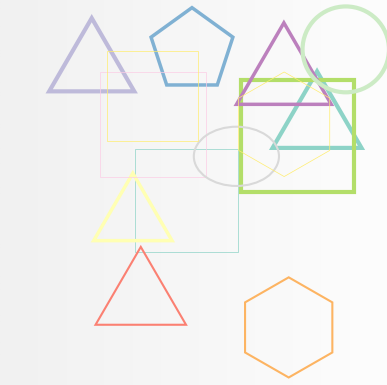[{"shape": "triangle", "thickness": 3, "radius": 0.66, "center": [0.818, 0.682]}, {"shape": "square", "thickness": 0.5, "radius": 0.67, "center": [0.481, 0.48]}, {"shape": "triangle", "thickness": 2.5, "radius": 0.58, "center": [0.343, 0.433]}, {"shape": "triangle", "thickness": 3, "radius": 0.63, "center": [0.237, 0.826]}, {"shape": "triangle", "thickness": 1.5, "radius": 0.67, "center": [0.363, 0.224]}, {"shape": "pentagon", "thickness": 2.5, "radius": 0.56, "center": [0.495, 0.869]}, {"shape": "hexagon", "thickness": 1.5, "radius": 0.65, "center": [0.745, 0.15]}, {"shape": "square", "thickness": 3, "radius": 0.73, "center": [0.767, 0.646]}, {"shape": "square", "thickness": 0.5, "radius": 0.68, "center": [0.394, 0.677]}, {"shape": "oval", "thickness": 1.5, "radius": 0.55, "center": [0.61, 0.594]}, {"shape": "triangle", "thickness": 2.5, "radius": 0.71, "center": [0.733, 0.8]}, {"shape": "circle", "thickness": 3, "radius": 0.56, "center": [0.892, 0.872]}, {"shape": "square", "thickness": 0.5, "radius": 0.59, "center": [0.394, 0.751]}, {"shape": "hexagon", "thickness": 0.5, "radius": 0.68, "center": [0.733, 0.677]}]